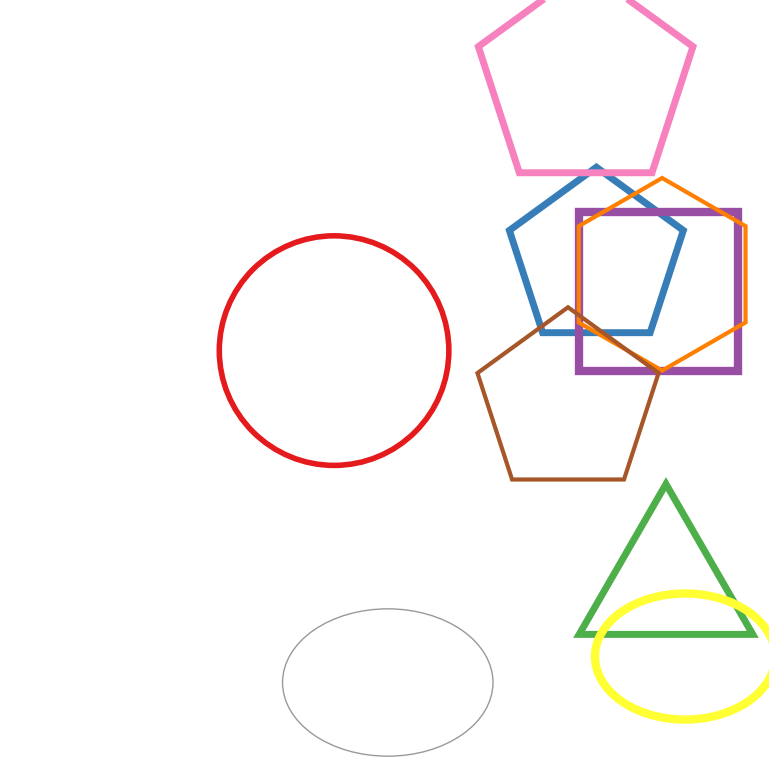[{"shape": "circle", "thickness": 2, "radius": 0.75, "center": [0.434, 0.545]}, {"shape": "pentagon", "thickness": 2.5, "radius": 0.59, "center": [0.775, 0.664]}, {"shape": "triangle", "thickness": 2.5, "radius": 0.65, "center": [0.865, 0.241]}, {"shape": "square", "thickness": 3, "radius": 0.52, "center": [0.856, 0.621]}, {"shape": "hexagon", "thickness": 1.5, "radius": 0.63, "center": [0.86, 0.644]}, {"shape": "oval", "thickness": 3, "radius": 0.58, "center": [0.89, 0.147]}, {"shape": "pentagon", "thickness": 1.5, "radius": 0.62, "center": [0.738, 0.477]}, {"shape": "pentagon", "thickness": 2.5, "radius": 0.73, "center": [0.761, 0.894]}, {"shape": "oval", "thickness": 0.5, "radius": 0.68, "center": [0.504, 0.114]}]